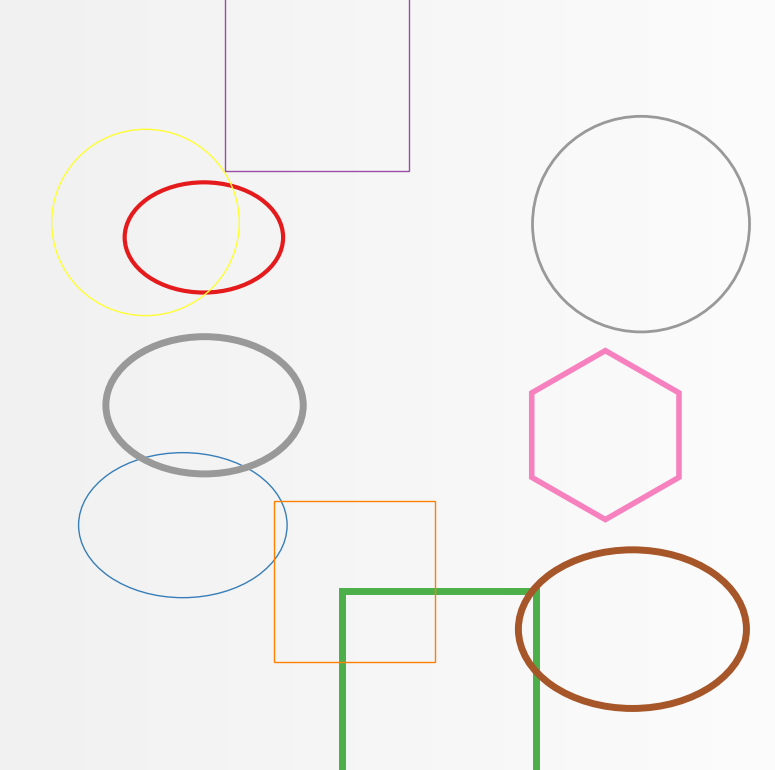[{"shape": "oval", "thickness": 1.5, "radius": 0.51, "center": [0.263, 0.692]}, {"shape": "oval", "thickness": 0.5, "radius": 0.67, "center": [0.236, 0.318]}, {"shape": "square", "thickness": 2.5, "radius": 0.63, "center": [0.567, 0.107]}, {"shape": "square", "thickness": 0.5, "radius": 0.6, "center": [0.409, 0.897]}, {"shape": "square", "thickness": 0.5, "radius": 0.52, "center": [0.457, 0.245]}, {"shape": "circle", "thickness": 0.5, "radius": 0.61, "center": [0.188, 0.711]}, {"shape": "oval", "thickness": 2.5, "radius": 0.74, "center": [0.816, 0.183]}, {"shape": "hexagon", "thickness": 2, "radius": 0.55, "center": [0.781, 0.435]}, {"shape": "circle", "thickness": 1, "radius": 0.7, "center": [0.827, 0.709]}, {"shape": "oval", "thickness": 2.5, "radius": 0.64, "center": [0.264, 0.474]}]